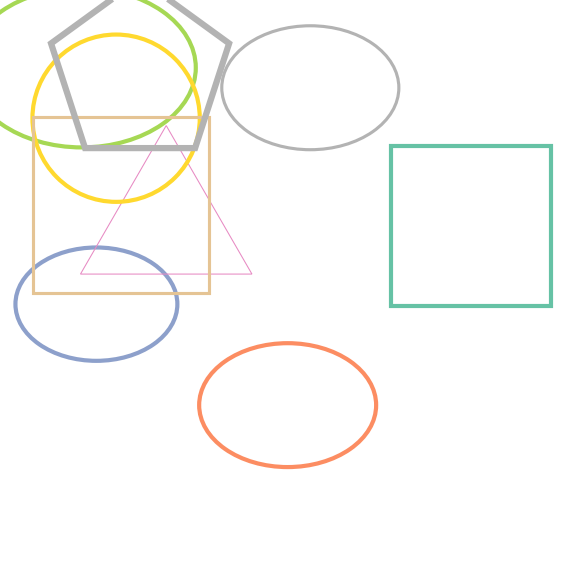[{"shape": "square", "thickness": 2, "radius": 0.69, "center": [0.815, 0.608]}, {"shape": "oval", "thickness": 2, "radius": 0.77, "center": [0.498, 0.298]}, {"shape": "oval", "thickness": 2, "radius": 0.7, "center": [0.167, 0.472]}, {"shape": "triangle", "thickness": 0.5, "radius": 0.86, "center": [0.288, 0.61]}, {"shape": "oval", "thickness": 2, "radius": 0.99, "center": [0.142, 0.882]}, {"shape": "circle", "thickness": 2, "radius": 0.72, "center": [0.201, 0.794]}, {"shape": "square", "thickness": 1.5, "radius": 0.76, "center": [0.209, 0.645]}, {"shape": "pentagon", "thickness": 3, "radius": 0.81, "center": [0.243, 0.874]}, {"shape": "oval", "thickness": 1.5, "radius": 0.77, "center": [0.537, 0.847]}]